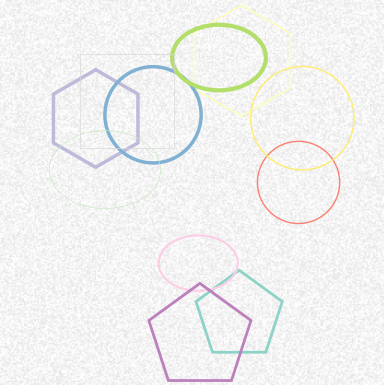[{"shape": "pentagon", "thickness": 2, "radius": 0.59, "center": [0.621, 0.18]}, {"shape": "hexagon", "thickness": 1, "radius": 0.72, "center": [0.628, 0.842]}, {"shape": "hexagon", "thickness": 2.5, "radius": 0.63, "center": [0.249, 0.692]}, {"shape": "circle", "thickness": 1, "radius": 0.53, "center": [0.775, 0.526]}, {"shape": "circle", "thickness": 2.5, "radius": 0.62, "center": [0.397, 0.702]}, {"shape": "oval", "thickness": 3, "radius": 0.61, "center": [0.569, 0.851]}, {"shape": "oval", "thickness": 1.5, "radius": 0.51, "center": [0.515, 0.316]}, {"shape": "square", "thickness": 0.5, "radius": 0.61, "center": [0.329, 0.737]}, {"shape": "pentagon", "thickness": 2, "radius": 0.7, "center": [0.519, 0.124]}, {"shape": "oval", "thickness": 0.5, "radius": 0.72, "center": [0.272, 0.559]}, {"shape": "circle", "thickness": 1, "radius": 0.67, "center": [0.785, 0.693]}]